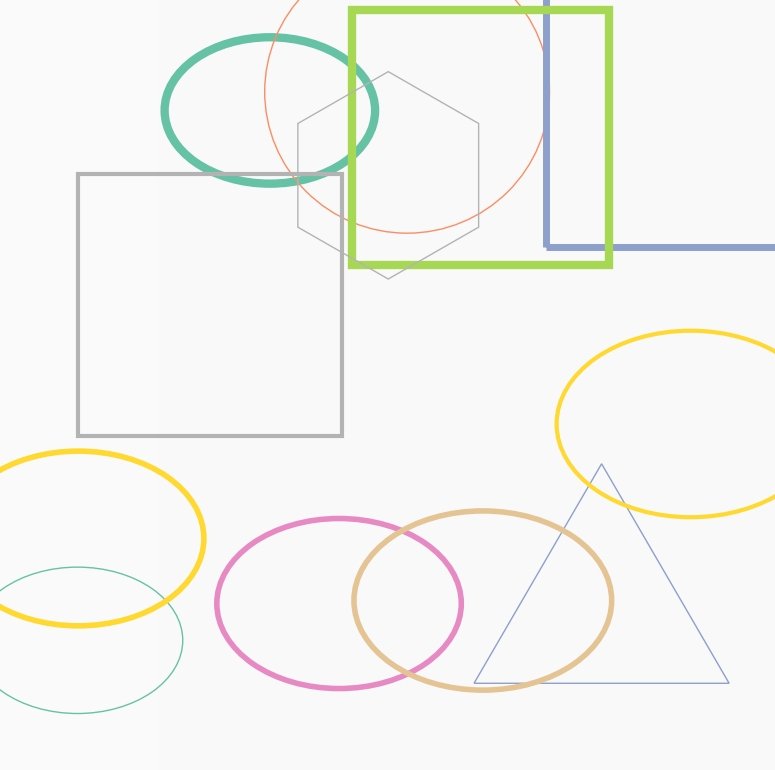[{"shape": "oval", "thickness": 3, "radius": 0.68, "center": [0.348, 0.857]}, {"shape": "oval", "thickness": 0.5, "radius": 0.68, "center": [0.1, 0.168]}, {"shape": "circle", "thickness": 0.5, "radius": 0.92, "center": [0.525, 0.881]}, {"shape": "triangle", "thickness": 0.5, "radius": 0.95, "center": [0.776, 0.208]}, {"shape": "square", "thickness": 2.5, "radius": 0.87, "center": [0.879, 0.854]}, {"shape": "oval", "thickness": 2, "radius": 0.79, "center": [0.438, 0.216]}, {"shape": "square", "thickness": 3, "radius": 0.83, "center": [0.62, 0.821]}, {"shape": "oval", "thickness": 2, "radius": 0.81, "center": [0.101, 0.301]}, {"shape": "oval", "thickness": 1.5, "radius": 0.87, "center": [0.891, 0.449]}, {"shape": "oval", "thickness": 2, "radius": 0.83, "center": [0.623, 0.22]}, {"shape": "hexagon", "thickness": 0.5, "radius": 0.67, "center": [0.501, 0.772]}, {"shape": "square", "thickness": 1.5, "radius": 0.85, "center": [0.271, 0.604]}]